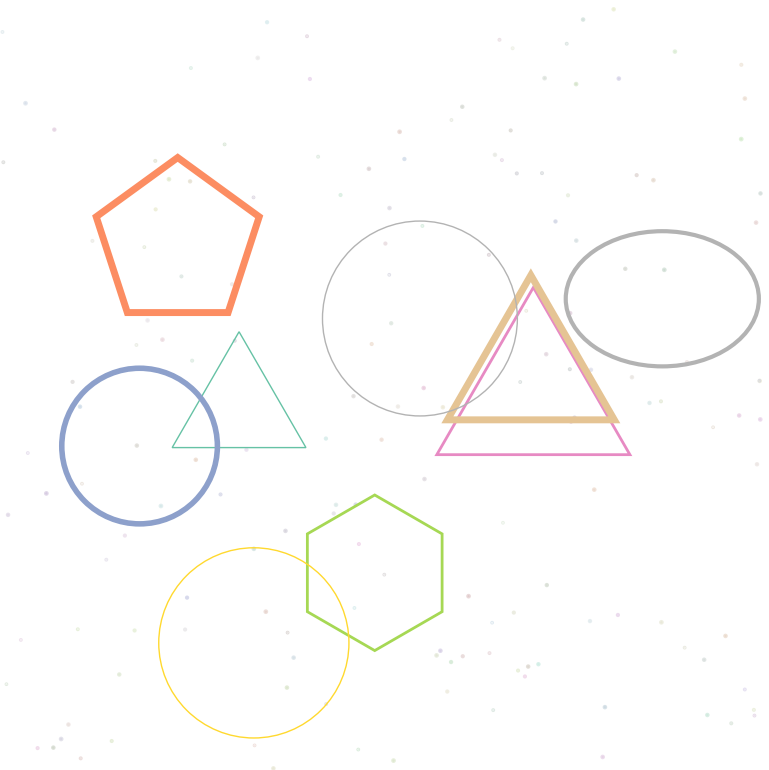[{"shape": "triangle", "thickness": 0.5, "radius": 0.5, "center": [0.31, 0.469]}, {"shape": "pentagon", "thickness": 2.5, "radius": 0.56, "center": [0.231, 0.684]}, {"shape": "circle", "thickness": 2, "radius": 0.51, "center": [0.181, 0.421]}, {"shape": "triangle", "thickness": 1, "radius": 0.72, "center": [0.693, 0.482]}, {"shape": "hexagon", "thickness": 1, "radius": 0.51, "center": [0.487, 0.256]}, {"shape": "circle", "thickness": 0.5, "radius": 0.62, "center": [0.33, 0.165]}, {"shape": "triangle", "thickness": 2.5, "radius": 0.63, "center": [0.689, 0.517]}, {"shape": "circle", "thickness": 0.5, "radius": 0.63, "center": [0.545, 0.586]}, {"shape": "oval", "thickness": 1.5, "radius": 0.63, "center": [0.86, 0.612]}]